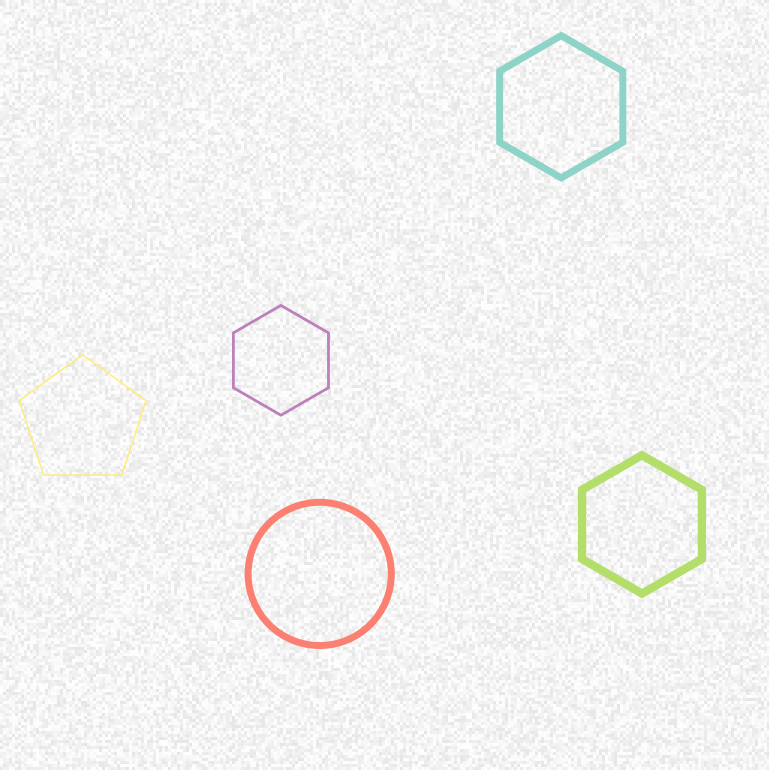[{"shape": "hexagon", "thickness": 2.5, "radius": 0.46, "center": [0.729, 0.861]}, {"shape": "circle", "thickness": 2.5, "radius": 0.47, "center": [0.415, 0.255]}, {"shape": "hexagon", "thickness": 3, "radius": 0.45, "center": [0.834, 0.319]}, {"shape": "hexagon", "thickness": 1, "radius": 0.36, "center": [0.365, 0.532]}, {"shape": "pentagon", "thickness": 0.5, "radius": 0.43, "center": [0.107, 0.453]}]